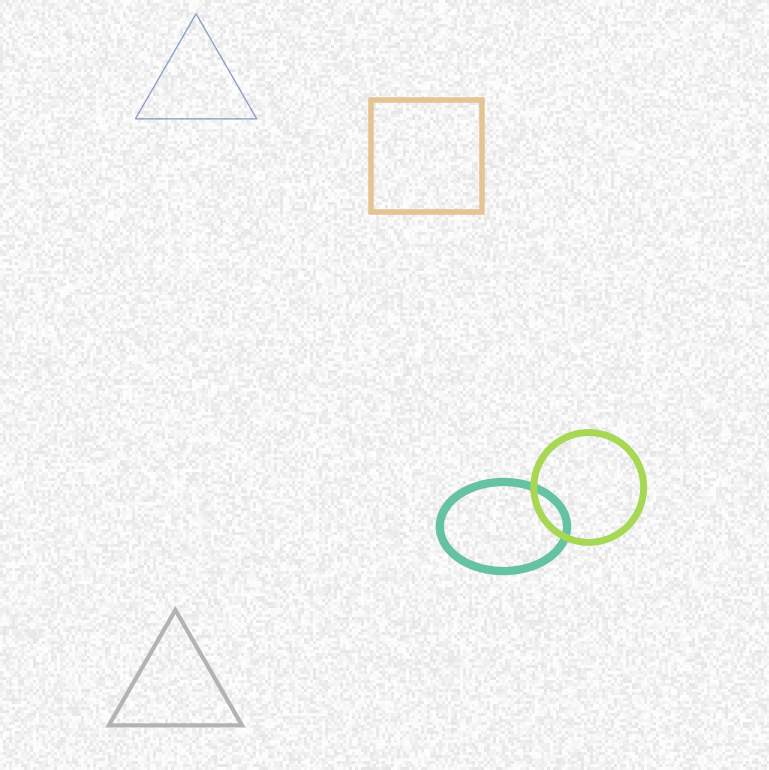[{"shape": "oval", "thickness": 3, "radius": 0.41, "center": [0.654, 0.316]}, {"shape": "triangle", "thickness": 0.5, "radius": 0.45, "center": [0.255, 0.891]}, {"shape": "circle", "thickness": 2.5, "radius": 0.36, "center": [0.765, 0.367]}, {"shape": "square", "thickness": 2, "radius": 0.36, "center": [0.554, 0.797]}, {"shape": "triangle", "thickness": 1.5, "radius": 0.5, "center": [0.228, 0.108]}]